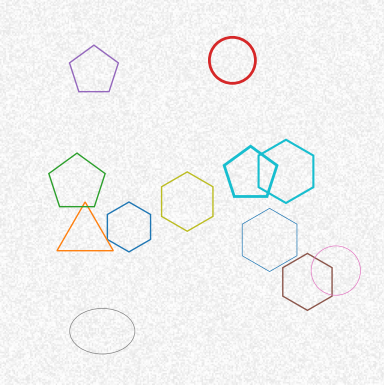[{"shape": "hexagon", "thickness": 1, "radius": 0.32, "center": [0.335, 0.41]}, {"shape": "hexagon", "thickness": 0.5, "radius": 0.41, "center": [0.7, 0.377]}, {"shape": "triangle", "thickness": 1, "radius": 0.42, "center": [0.221, 0.391]}, {"shape": "pentagon", "thickness": 1, "radius": 0.38, "center": [0.2, 0.525]}, {"shape": "circle", "thickness": 2, "radius": 0.3, "center": [0.604, 0.843]}, {"shape": "pentagon", "thickness": 1, "radius": 0.33, "center": [0.244, 0.816]}, {"shape": "hexagon", "thickness": 1, "radius": 0.37, "center": [0.799, 0.268]}, {"shape": "circle", "thickness": 0.5, "radius": 0.32, "center": [0.872, 0.297]}, {"shape": "oval", "thickness": 0.5, "radius": 0.42, "center": [0.266, 0.14]}, {"shape": "hexagon", "thickness": 1, "radius": 0.39, "center": [0.486, 0.476]}, {"shape": "pentagon", "thickness": 2, "radius": 0.36, "center": [0.651, 0.548]}, {"shape": "hexagon", "thickness": 1.5, "radius": 0.41, "center": [0.743, 0.555]}]